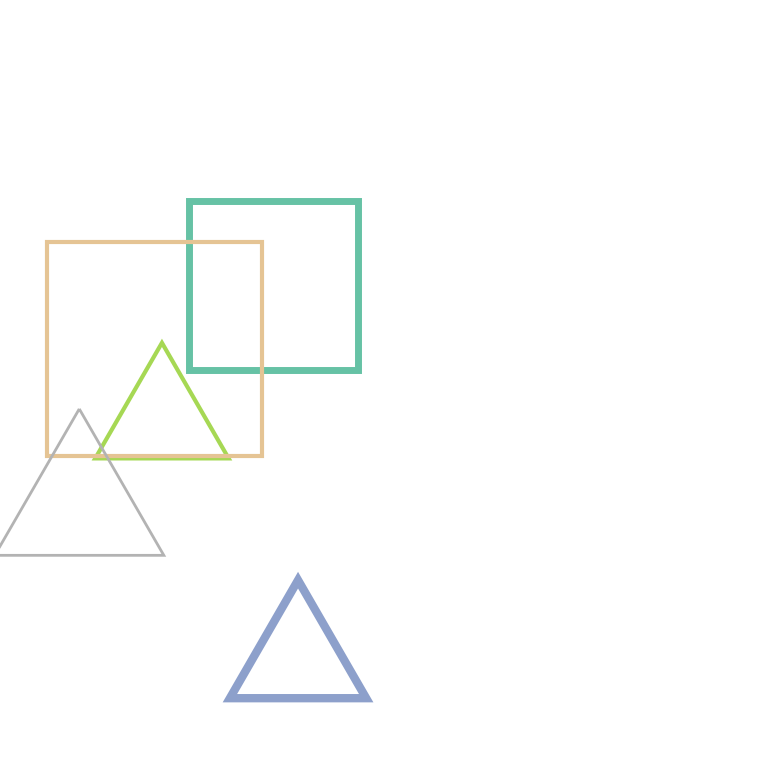[{"shape": "square", "thickness": 2.5, "radius": 0.55, "center": [0.356, 0.629]}, {"shape": "triangle", "thickness": 3, "radius": 0.51, "center": [0.387, 0.144]}, {"shape": "triangle", "thickness": 1.5, "radius": 0.5, "center": [0.21, 0.455]}, {"shape": "square", "thickness": 1.5, "radius": 0.7, "center": [0.2, 0.547]}, {"shape": "triangle", "thickness": 1, "radius": 0.63, "center": [0.103, 0.342]}]